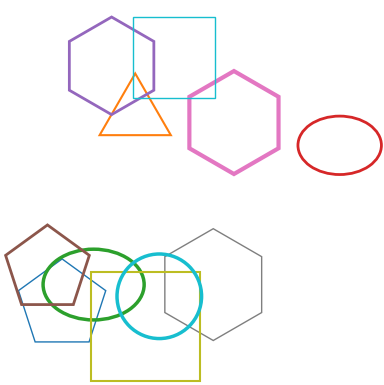[{"shape": "pentagon", "thickness": 1, "radius": 0.6, "center": [0.161, 0.208]}, {"shape": "triangle", "thickness": 1.5, "radius": 0.53, "center": [0.351, 0.702]}, {"shape": "oval", "thickness": 2.5, "radius": 0.66, "center": [0.243, 0.261]}, {"shape": "oval", "thickness": 2, "radius": 0.54, "center": [0.882, 0.623]}, {"shape": "hexagon", "thickness": 2, "radius": 0.63, "center": [0.29, 0.829]}, {"shape": "pentagon", "thickness": 2, "radius": 0.57, "center": [0.123, 0.301]}, {"shape": "hexagon", "thickness": 3, "radius": 0.67, "center": [0.608, 0.682]}, {"shape": "hexagon", "thickness": 1, "radius": 0.73, "center": [0.554, 0.261]}, {"shape": "square", "thickness": 1.5, "radius": 0.71, "center": [0.378, 0.151]}, {"shape": "circle", "thickness": 2.5, "radius": 0.55, "center": [0.414, 0.23]}, {"shape": "square", "thickness": 1, "radius": 0.53, "center": [0.453, 0.851]}]